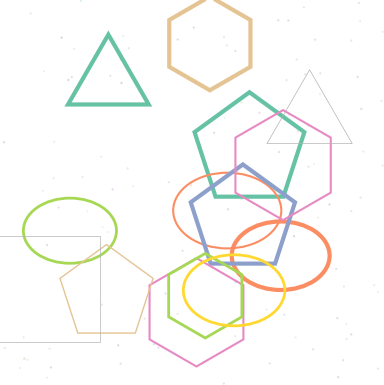[{"shape": "pentagon", "thickness": 3, "radius": 0.75, "center": [0.648, 0.61]}, {"shape": "triangle", "thickness": 3, "radius": 0.6, "center": [0.281, 0.789]}, {"shape": "oval", "thickness": 1.5, "radius": 0.7, "center": [0.59, 0.453]}, {"shape": "oval", "thickness": 3, "radius": 0.64, "center": [0.729, 0.336]}, {"shape": "pentagon", "thickness": 3, "radius": 0.71, "center": [0.631, 0.43]}, {"shape": "hexagon", "thickness": 1.5, "radius": 0.71, "center": [0.735, 0.571]}, {"shape": "hexagon", "thickness": 1.5, "radius": 0.7, "center": [0.51, 0.189]}, {"shape": "hexagon", "thickness": 2, "radius": 0.55, "center": [0.533, 0.232]}, {"shape": "oval", "thickness": 2, "radius": 0.6, "center": [0.182, 0.401]}, {"shape": "oval", "thickness": 2, "radius": 0.66, "center": [0.608, 0.246]}, {"shape": "pentagon", "thickness": 1, "radius": 0.64, "center": [0.277, 0.238]}, {"shape": "hexagon", "thickness": 3, "radius": 0.61, "center": [0.545, 0.887]}, {"shape": "triangle", "thickness": 0.5, "radius": 0.64, "center": [0.804, 0.691]}, {"shape": "square", "thickness": 0.5, "radius": 0.69, "center": [0.122, 0.249]}]